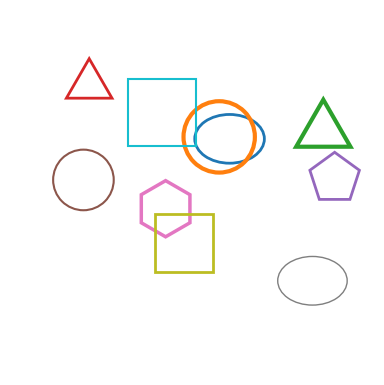[{"shape": "oval", "thickness": 2, "radius": 0.45, "center": [0.596, 0.639]}, {"shape": "circle", "thickness": 3, "radius": 0.46, "center": [0.569, 0.644]}, {"shape": "triangle", "thickness": 3, "radius": 0.41, "center": [0.84, 0.66]}, {"shape": "triangle", "thickness": 2, "radius": 0.34, "center": [0.232, 0.779]}, {"shape": "pentagon", "thickness": 2, "radius": 0.34, "center": [0.869, 0.537]}, {"shape": "circle", "thickness": 1.5, "radius": 0.39, "center": [0.217, 0.533]}, {"shape": "hexagon", "thickness": 2.5, "radius": 0.36, "center": [0.43, 0.458]}, {"shape": "oval", "thickness": 1, "radius": 0.45, "center": [0.812, 0.271]}, {"shape": "square", "thickness": 2, "radius": 0.38, "center": [0.478, 0.369]}, {"shape": "square", "thickness": 1.5, "radius": 0.44, "center": [0.42, 0.707]}]